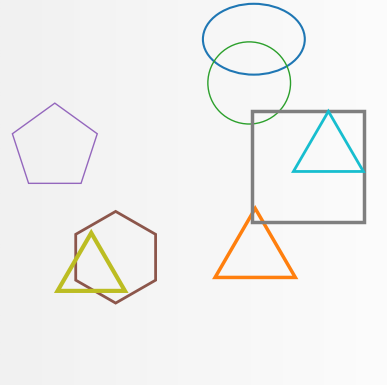[{"shape": "oval", "thickness": 1.5, "radius": 0.66, "center": [0.655, 0.898]}, {"shape": "triangle", "thickness": 2.5, "radius": 0.6, "center": [0.659, 0.339]}, {"shape": "circle", "thickness": 1, "radius": 0.53, "center": [0.643, 0.785]}, {"shape": "pentagon", "thickness": 1, "radius": 0.58, "center": [0.141, 0.617]}, {"shape": "hexagon", "thickness": 2, "radius": 0.6, "center": [0.298, 0.332]}, {"shape": "square", "thickness": 2.5, "radius": 0.72, "center": [0.795, 0.567]}, {"shape": "triangle", "thickness": 3, "radius": 0.5, "center": [0.235, 0.295]}, {"shape": "triangle", "thickness": 2, "radius": 0.52, "center": [0.847, 0.607]}]